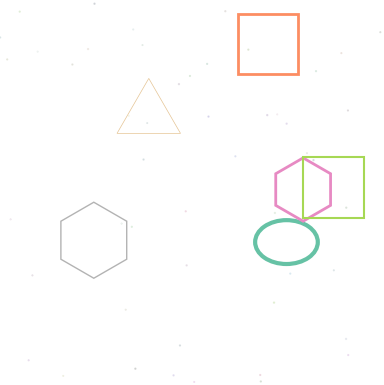[{"shape": "oval", "thickness": 3, "radius": 0.41, "center": [0.744, 0.371]}, {"shape": "square", "thickness": 2, "radius": 0.39, "center": [0.695, 0.885]}, {"shape": "hexagon", "thickness": 2, "radius": 0.41, "center": [0.787, 0.508]}, {"shape": "square", "thickness": 1.5, "radius": 0.4, "center": [0.867, 0.512]}, {"shape": "triangle", "thickness": 0.5, "radius": 0.48, "center": [0.386, 0.701]}, {"shape": "hexagon", "thickness": 1, "radius": 0.49, "center": [0.244, 0.376]}]